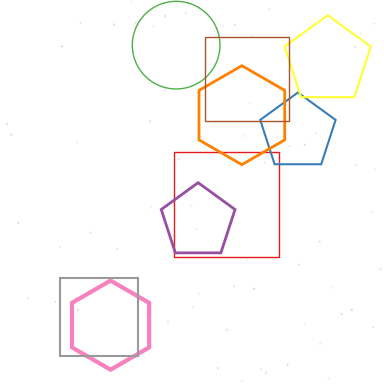[{"shape": "square", "thickness": 1, "radius": 0.68, "center": [0.588, 0.469]}, {"shape": "pentagon", "thickness": 1.5, "radius": 0.51, "center": [0.774, 0.657]}, {"shape": "circle", "thickness": 1, "radius": 0.57, "center": [0.458, 0.883]}, {"shape": "pentagon", "thickness": 2, "radius": 0.5, "center": [0.515, 0.425]}, {"shape": "hexagon", "thickness": 2, "radius": 0.64, "center": [0.628, 0.701]}, {"shape": "pentagon", "thickness": 1.5, "radius": 0.59, "center": [0.851, 0.843]}, {"shape": "square", "thickness": 1, "radius": 0.55, "center": [0.641, 0.795]}, {"shape": "hexagon", "thickness": 3, "radius": 0.58, "center": [0.287, 0.155]}, {"shape": "square", "thickness": 1.5, "radius": 0.51, "center": [0.257, 0.177]}]